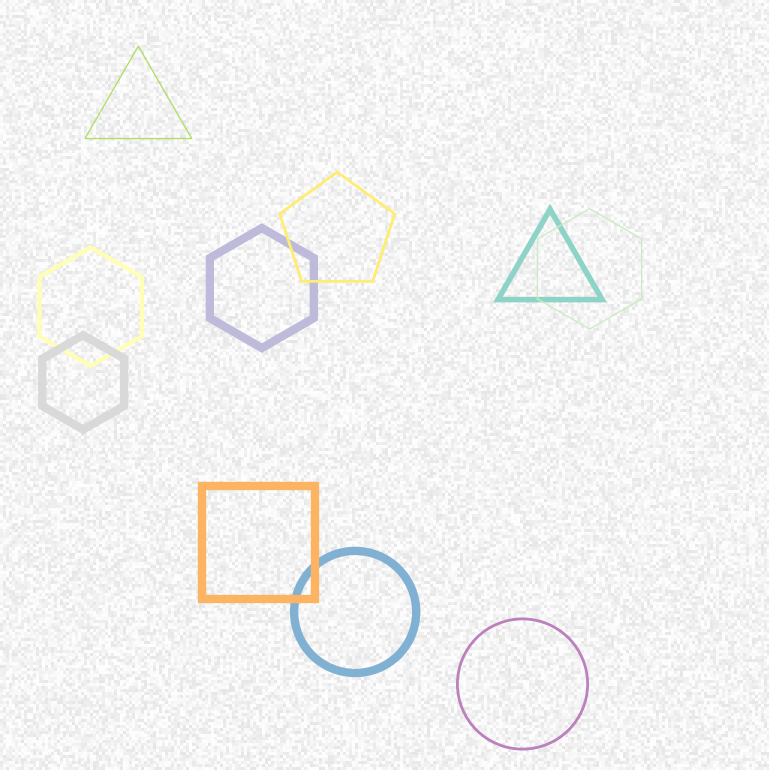[{"shape": "triangle", "thickness": 2, "radius": 0.39, "center": [0.714, 0.65]}, {"shape": "hexagon", "thickness": 1.5, "radius": 0.38, "center": [0.118, 0.602]}, {"shape": "hexagon", "thickness": 3, "radius": 0.39, "center": [0.34, 0.626]}, {"shape": "circle", "thickness": 3, "radius": 0.4, "center": [0.461, 0.205]}, {"shape": "square", "thickness": 3, "radius": 0.37, "center": [0.336, 0.296]}, {"shape": "triangle", "thickness": 0.5, "radius": 0.4, "center": [0.18, 0.86]}, {"shape": "hexagon", "thickness": 3, "radius": 0.31, "center": [0.108, 0.503]}, {"shape": "circle", "thickness": 1, "radius": 0.42, "center": [0.679, 0.112]}, {"shape": "hexagon", "thickness": 0.5, "radius": 0.39, "center": [0.766, 0.651]}, {"shape": "pentagon", "thickness": 1, "radius": 0.39, "center": [0.438, 0.698]}]